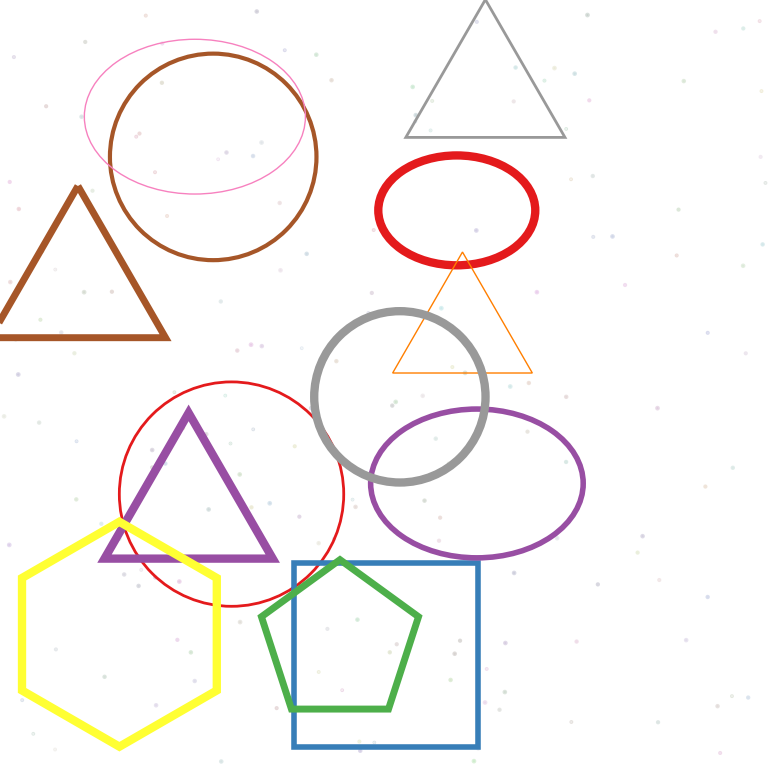[{"shape": "oval", "thickness": 3, "radius": 0.51, "center": [0.593, 0.727]}, {"shape": "circle", "thickness": 1, "radius": 0.73, "center": [0.301, 0.358]}, {"shape": "square", "thickness": 2, "radius": 0.6, "center": [0.501, 0.15]}, {"shape": "pentagon", "thickness": 2.5, "radius": 0.54, "center": [0.442, 0.166]}, {"shape": "oval", "thickness": 2, "radius": 0.69, "center": [0.619, 0.372]}, {"shape": "triangle", "thickness": 3, "radius": 0.63, "center": [0.245, 0.338]}, {"shape": "triangle", "thickness": 0.5, "radius": 0.52, "center": [0.601, 0.568]}, {"shape": "hexagon", "thickness": 3, "radius": 0.73, "center": [0.155, 0.176]}, {"shape": "circle", "thickness": 1.5, "radius": 0.67, "center": [0.277, 0.796]}, {"shape": "triangle", "thickness": 2.5, "radius": 0.66, "center": [0.101, 0.627]}, {"shape": "oval", "thickness": 0.5, "radius": 0.72, "center": [0.253, 0.849]}, {"shape": "circle", "thickness": 3, "radius": 0.56, "center": [0.519, 0.485]}, {"shape": "triangle", "thickness": 1, "radius": 0.6, "center": [0.63, 0.881]}]